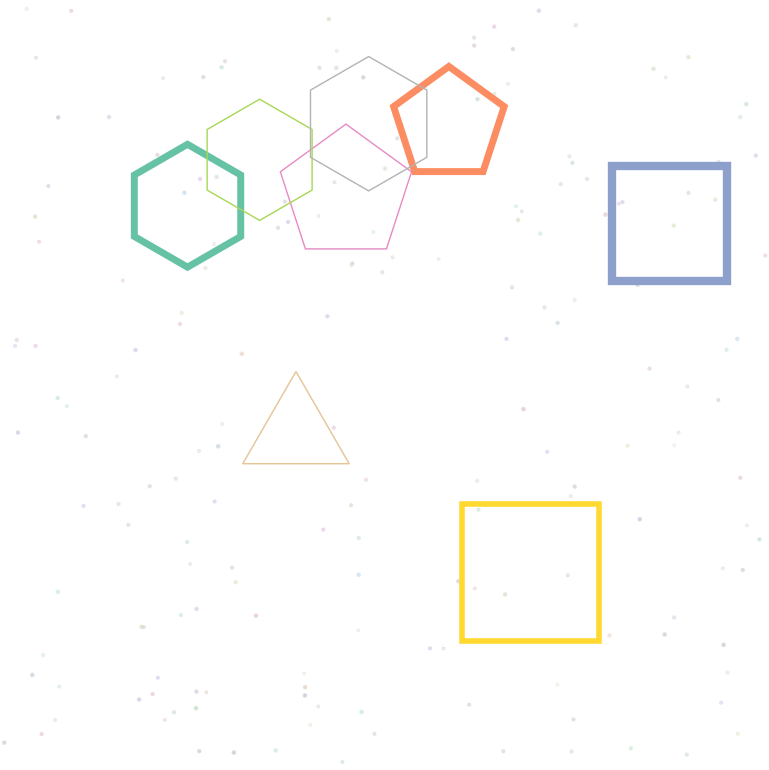[{"shape": "hexagon", "thickness": 2.5, "radius": 0.4, "center": [0.244, 0.733]}, {"shape": "pentagon", "thickness": 2.5, "radius": 0.38, "center": [0.583, 0.838]}, {"shape": "square", "thickness": 3, "radius": 0.37, "center": [0.869, 0.71]}, {"shape": "pentagon", "thickness": 0.5, "radius": 0.45, "center": [0.449, 0.749]}, {"shape": "hexagon", "thickness": 0.5, "radius": 0.39, "center": [0.337, 0.792]}, {"shape": "square", "thickness": 2, "radius": 0.44, "center": [0.689, 0.256]}, {"shape": "triangle", "thickness": 0.5, "radius": 0.4, "center": [0.384, 0.438]}, {"shape": "hexagon", "thickness": 0.5, "radius": 0.44, "center": [0.479, 0.839]}]